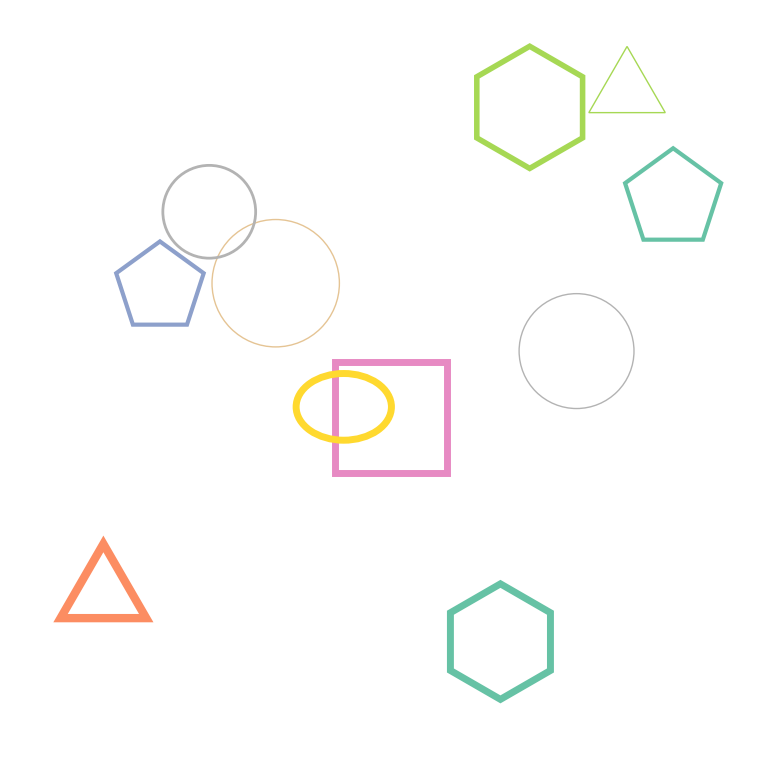[{"shape": "pentagon", "thickness": 1.5, "radius": 0.33, "center": [0.874, 0.742]}, {"shape": "hexagon", "thickness": 2.5, "radius": 0.38, "center": [0.65, 0.167]}, {"shape": "triangle", "thickness": 3, "radius": 0.32, "center": [0.134, 0.229]}, {"shape": "pentagon", "thickness": 1.5, "radius": 0.3, "center": [0.208, 0.627]}, {"shape": "square", "thickness": 2.5, "radius": 0.36, "center": [0.508, 0.458]}, {"shape": "triangle", "thickness": 0.5, "radius": 0.29, "center": [0.814, 0.882]}, {"shape": "hexagon", "thickness": 2, "radius": 0.4, "center": [0.688, 0.861]}, {"shape": "oval", "thickness": 2.5, "radius": 0.31, "center": [0.446, 0.472]}, {"shape": "circle", "thickness": 0.5, "radius": 0.41, "center": [0.358, 0.632]}, {"shape": "circle", "thickness": 0.5, "radius": 0.37, "center": [0.749, 0.544]}, {"shape": "circle", "thickness": 1, "radius": 0.3, "center": [0.272, 0.725]}]